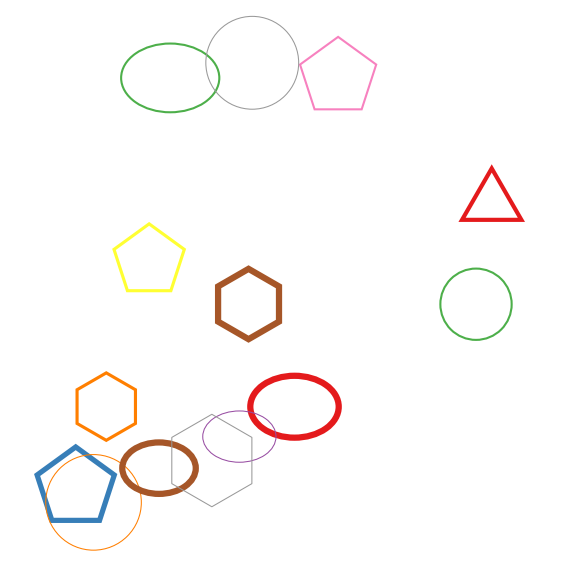[{"shape": "oval", "thickness": 3, "radius": 0.38, "center": [0.51, 0.295]}, {"shape": "triangle", "thickness": 2, "radius": 0.3, "center": [0.851, 0.648]}, {"shape": "pentagon", "thickness": 2.5, "radius": 0.35, "center": [0.131, 0.155]}, {"shape": "circle", "thickness": 1, "radius": 0.31, "center": [0.824, 0.472]}, {"shape": "oval", "thickness": 1, "radius": 0.43, "center": [0.295, 0.864]}, {"shape": "oval", "thickness": 0.5, "radius": 0.32, "center": [0.415, 0.243]}, {"shape": "hexagon", "thickness": 1.5, "radius": 0.29, "center": [0.184, 0.295]}, {"shape": "circle", "thickness": 0.5, "radius": 0.41, "center": [0.162, 0.129]}, {"shape": "pentagon", "thickness": 1.5, "radius": 0.32, "center": [0.258, 0.548]}, {"shape": "oval", "thickness": 3, "radius": 0.32, "center": [0.275, 0.188]}, {"shape": "hexagon", "thickness": 3, "radius": 0.3, "center": [0.43, 0.473]}, {"shape": "pentagon", "thickness": 1, "radius": 0.35, "center": [0.585, 0.866]}, {"shape": "hexagon", "thickness": 0.5, "radius": 0.4, "center": [0.367, 0.202]}, {"shape": "circle", "thickness": 0.5, "radius": 0.4, "center": [0.437, 0.89]}]